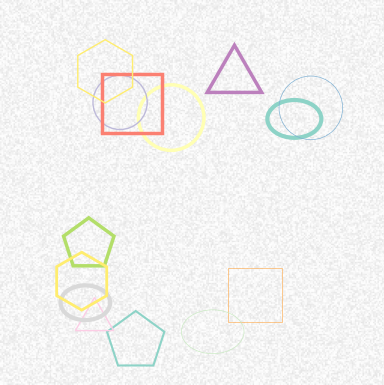[{"shape": "pentagon", "thickness": 1.5, "radius": 0.39, "center": [0.352, 0.114]}, {"shape": "oval", "thickness": 3, "radius": 0.35, "center": [0.765, 0.691]}, {"shape": "circle", "thickness": 2.5, "radius": 0.43, "center": [0.445, 0.695]}, {"shape": "circle", "thickness": 1, "radius": 0.35, "center": [0.312, 0.734]}, {"shape": "square", "thickness": 2.5, "radius": 0.39, "center": [0.342, 0.731]}, {"shape": "circle", "thickness": 0.5, "radius": 0.41, "center": [0.807, 0.72]}, {"shape": "square", "thickness": 0.5, "radius": 0.35, "center": [0.663, 0.233]}, {"shape": "pentagon", "thickness": 2.5, "radius": 0.34, "center": [0.231, 0.365]}, {"shape": "triangle", "thickness": 1, "radius": 0.29, "center": [0.245, 0.17]}, {"shape": "oval", "thickness": 3, "radius": 0.32, "center": [0.222, 0.214]}, {"shape": "triangle", "thickness": 2.5, "radius": 0.41, "center": [0.609, 0.801]}, {"shape": "oval", "thickness": 0.5, "radius": 0.41, "center": [0.552, 0.138]}, {"shape": "hexagon", "thickness": 1, "radius": 0.41, "center": [0.273, 0.815]}, {"shape": "hexagon", "thickness": 2, "radius": 0.38, "center": [0.212, 0.27]}]